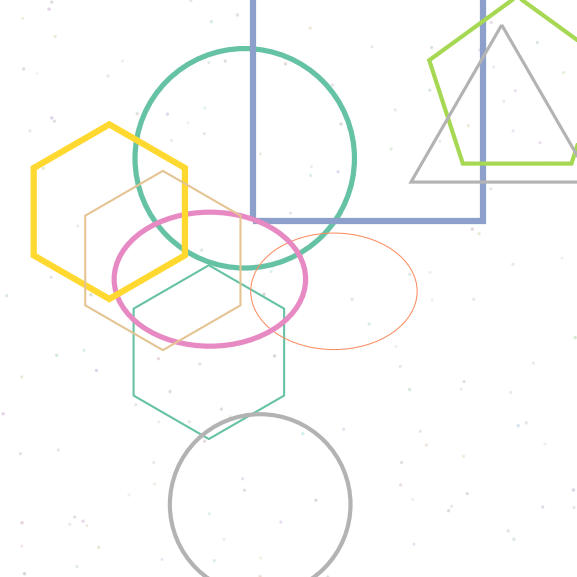[{"shape": "hexagon", "thickness": 1, "radius": 0.75, "center": [0.362, 0.389]}, {"shape": "circle", "thickness": 2.5, "radius": 0.95, "center": [0.424, 0.725]}, {"shape": "oval", "thickness": 0.5, "radius": 0.72, "center": [0.578, 0.495]}, {"shape": "square", "thickness": 3, "radius": 0.99, "center": [0.637, 0.816]}, {"shape": "oval", "thickness": 2.5, "radius": 0.83, "center": [0.363, 0.516]}, {"shape": "pentagon", "thickness": 2, "radius": 0.8, "center": [0.895, 0.845]}, {"shape": "hexagon", "thickness": 3, "radius": 0.76, "center": [0.189, 0.633]}, {"shape": "hexagon", "thickness": 1, "radius": 0.78, "center": [0.282, 0.548]}, {"shape": "circle", "thickness": 2, "radius": 0.78, "center": [0.451, 0.125]}, {"shape": "triangle", "thickness": 1.5, "radius": 0.91, "center": [0.869, 0.775]}]